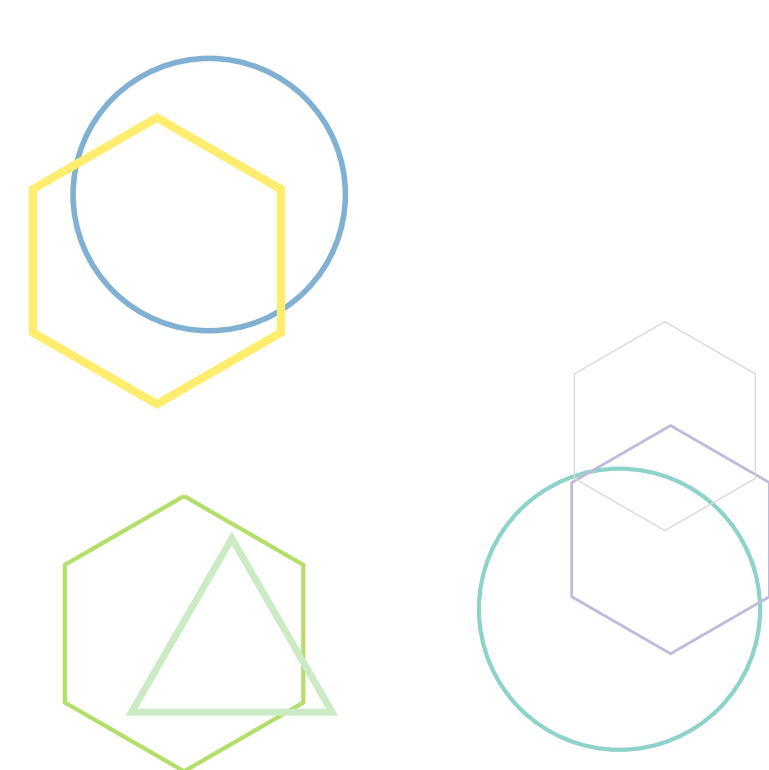[{"shape": "circle", "thickness": 1.5, "radius": 0.91, "center": [0.805, 0.209]}, {"shape": "hexagon", "thickness": 1, "radius": 0.74, "center": [0.871, 0.299]}, {"shape": "circle", "thickness": 2, "radius": 0.88, "center": [0.272, 0.747]}, {"shape": "hexagon", "thickness": 1.5, "radius": 0.89, "center": [0.239, 0.177]}, {"shape": "hexagon", "thickness": 0.5, "radius": 0.68, "center": [0.863, 0.447]}, {"shape": "triangle", "thickness": 2.5, "radius": 0.75, "center": [0.301, 0.15]}, {"shape": "hexagon", "thickness": 3, "radius": 0.93, "center": [0.204, 0.661]}]